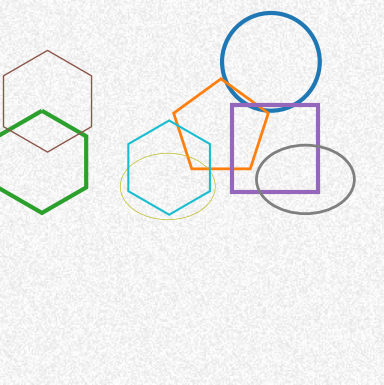[{"shape": "circle", "thickness": 3, "radius": 0.63, "center": [0.704, 0.839]}, {"shape": "pentagon", "thickness": 2, "radius": 0.65, "center": [0.574, 0.666]}, {"shape": "hexagon", "thickness": 3, "radius": 0.66, "center": [0.109, 0.58]}, {"shape": "square", "thickness": 3, "radius": 0.56, "center": [0.715, 0.615]}, {"shape": "hexagon", "thickness": 1, "radius": 0.66, "center": [0.123, 0.737]}, {"shape": "oval", "thickness": 2, "radius": 0.64, "center": [0.793, 0.534]}, {"shape": "oval", "thickness": 0.5, "radius": 0.62, "center": [0.436, 0.516]}, {"shape": "hexagon", "thickness": 1.5, "radius": 0.61, "center": [0.439, 0.565]}]